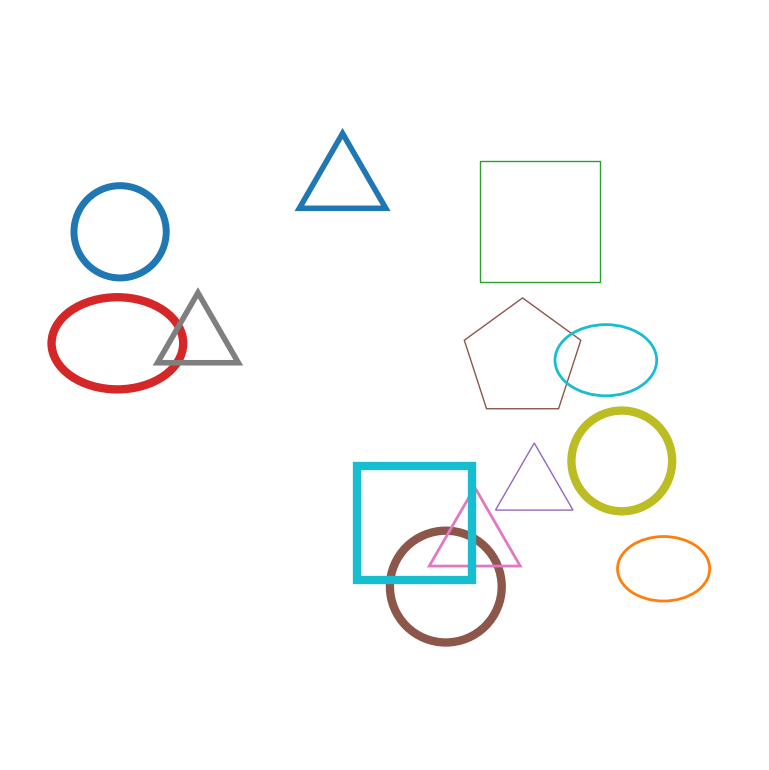[{"shape": "triangle", "thickness": 2, "radius": 0.32, "center": [0.445, 0.762]}, {"shape": "circle", "thickness": 2.5, "radius": 0.3, "center": [0.156, 0.699]}, {"shape": "oval", "thickness": 1, "radius": 0.3, "center": [0.862, 0.261]}, {"shape": "square", "thickness": 0.5, "radius": 0.39, "center": [0.701, 0.712]}, {"shape": "oval", "thickness": 3, "radius": 0.43, "center": [0.152, 0.554]}, {"shape": "triangle", "thickness": 0.5, "radius": 0.29, "center": [0.694, 0.367]}, {"shape": "circle", "thickness": 3, "radius": 0.36, "center": [0.579, 0.238]}, {"shape": "pentagon", "thickness": 0.5, "radius": 0.4, "center": [0.679, 0.534]}, {"shape": "triangle", "thickness": 1, "radius": 0.34, "center": [0.617, 0.299]}, {"shape": "triangle", "thickness": 2, "radius": 0.3, "center": [0.257, 0.559]}, {"shape": "circle", "thickness": 3, "radius": 0.33, "center": [0.808, 0.401]}, {"shape": "square", "thickness": 3, "radius": 0.37, "center": [0.538, 0.321]}, {"shape": "oval", "thickness": 1, "radius": 0.33, "center": [0.787, 0.532]}]